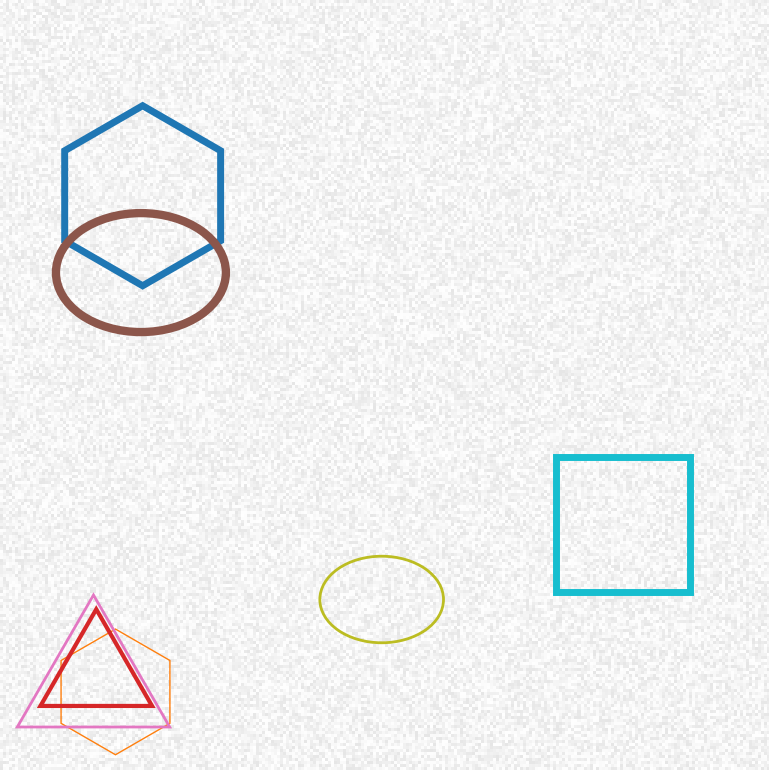[{"shape": "hexagon", "thickness": 2.5, "radius": 0.58, "center": [0.185, 0.746]}, {"shape": "hexagon", "thickness": 0.5, "radius": 0.41, "center": [0.15, 0.101]}, {"shape": "triangle", "thickness": 1.5, "radius": 0.42, "center": [0.125, 0.125]}, {"shape": "oval", "thickness": 3, "radius": 0.55, "center": [0.183, 0.646]}, {"shape": "triangle", "thickness": 1, "radius": 0.57, "center": [0.121, 0.113]}, {"shape": "oval", "thickness": 1, "radius": 0.4, "center": [0.496, 0.221]}, {"shape": "square", "thickness": 2.5, "radius": 0.44, "center": [0.809, 0.319]}]